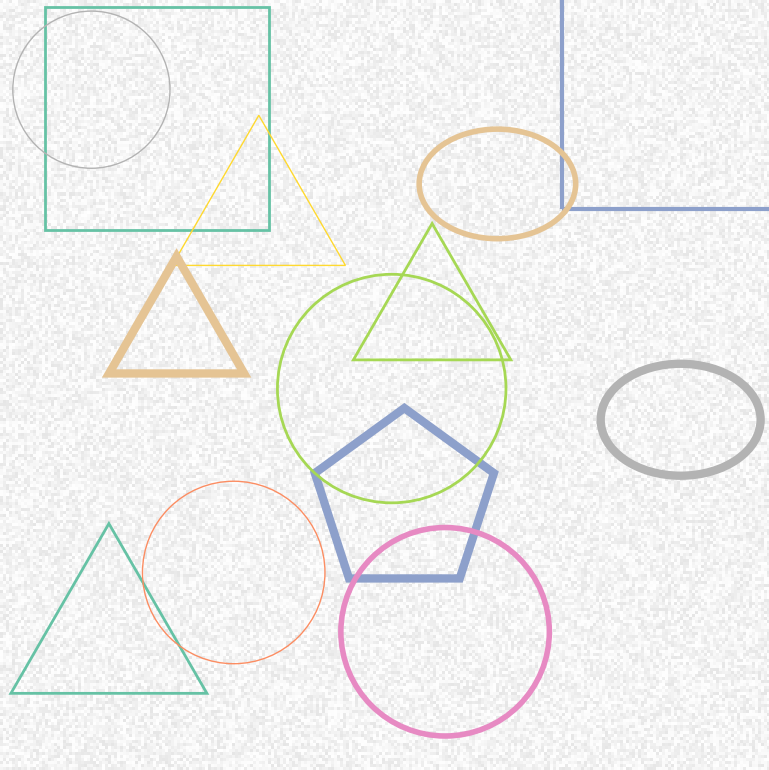[{"shape": "triangle", "thickness": 1, "radius": 0.73, "center": [0.141, 0.173]}, {"shape": "square", "thickness": 1, "radius": 0.72, "center": [0.204, 0.847]}, {"shape": "circle", "thickness": 0.5, "radius": 0.59, "center": [0.304, 0.257]}, {"shape": "pentagon", "thickness": 3, "radius": 0.61, "center": [0.525, 0.348]}, {"shape": "square", "thickness": 1.5, "radius": 0.72, "center": [0.874, 0.873]}, {"shape": "circle", "thickness": 2, "radius": 0.68, "center": [0.578, 0.18]}, {"shape": "circle", "thickness": 1, "radius": 0.74, "center": [0.509, 0.495]}, {"shape": "triangle", "thickness": 1, "radius": 0.59, "center": [0.561, 0.592]}, {"shape": "triangle", "thickness": 0.5, "radius": 0.65, "center": [0.336, 0.72]}, {"shape": "oval", "thickness": 2, "radius": 0.51, "center": [0.646, 0.761]}, {"shape": "triangle", "thickness": 3, "radius": 0.51, "center": [0.229, 0.566]}, {"shape": "oval", "thickness": 3, "radius": 0.52, "center": [0.884, 0.455]}, {"shape": "circle", "thickness": 0.5, "radius": 0.51, "center": [0.119, 0.884]}]